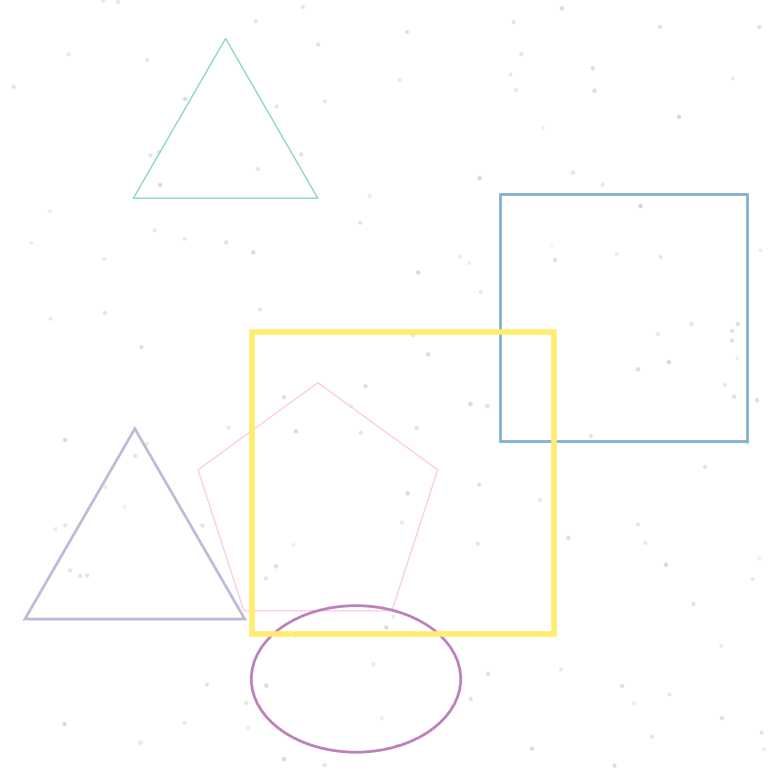[{"shape": "triangle", "thickness": 0.5, "radius": 0.69, "center": [0.293, 0.812]}, {"shape": "triangle", "thickness": 1, "radius": 0.82, "center": [0.175, 0.278]}, {"shape": "square", "thickness": 1, "radius": 0.8, "center": [0.81, 0.587]}, {"shape": "pentagon", "thickness": 0.5, "radius": 0.82, "center": [0.413, 0.339]}, {"shape": "oval", "thickness": 1, "radius": 0.68, "center": [0.462, 0.118]}, {"shape": "square", "thickness": 2, "radius": 0.98, "center": [0.524, 0.373]}]